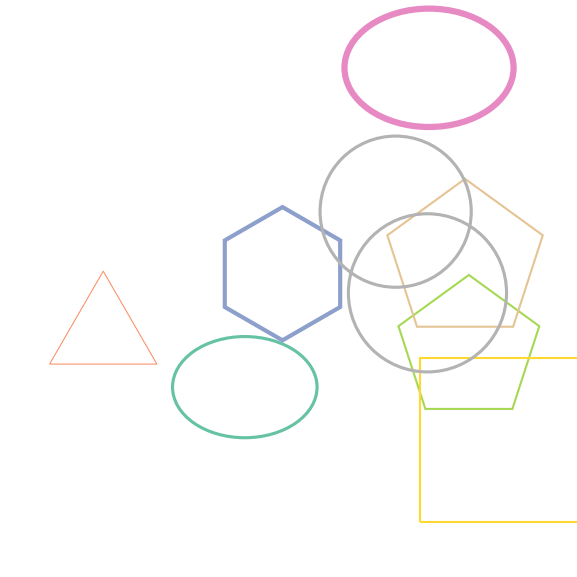[{"shape": "oval", "thickness": 1.5, "radius": 0.63, "center": [0.424, 0.329]}, {"shape": "triangle", "thickness": 0.5, "radius": 0.54, "center": [0.179, 0.422]}, {"shape": "hexagon", "thickness": 2, "radius": 0.58, "center": [0.489, 0.525]}, {"shape": "oval", "thickness": 3, "radius": 0.73, "center": [0.743, 0.882]}, {"shape": "pentagon", "thickness": 1, "radius": 0.64, "center": [0.812, 0.395]}, {"shape": "square", "thickness": 1, "radius": 0.71, "center": [0.869, 0.237]}, {"shape": "pentagon", "thickness": 1, "radius": 0.71, "center": [0.805, 0.548]}, {"shape": "circle", "thickness": 1.5, "radius": 0.65, "center": [0.685, 0.633]}, {"shape": "circle", "thickness": 1.5, "radius": 0.68, "center": [0.74, 0.492]}]